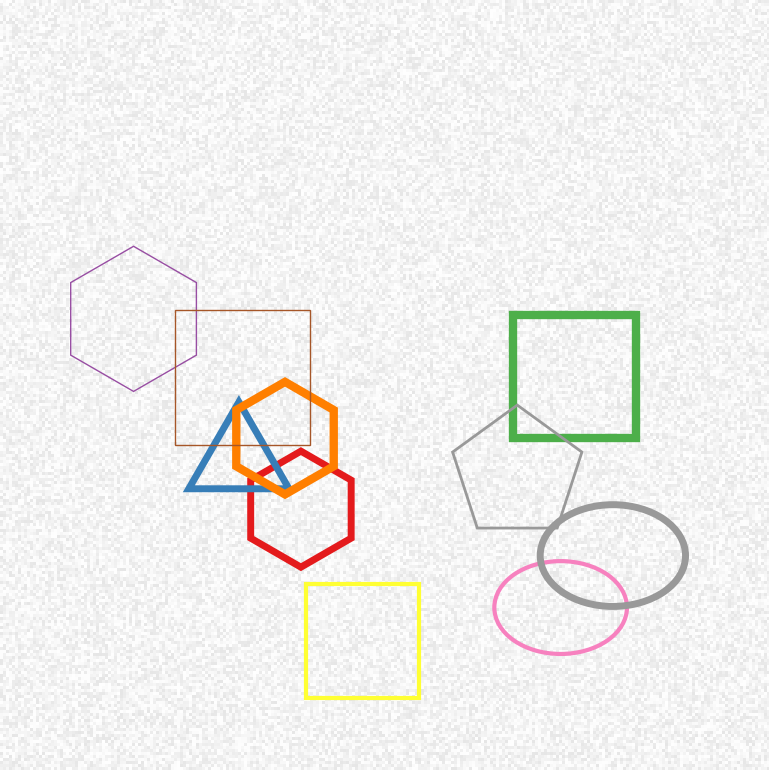[{"shape": "hexagon", "thickness": 2.5, "radius": 0.38, "center": [0.391, 0.339]}, {"shape": "triangle", "thickness": 2.5, "radius": 0.38, "center": [0.31, 0.403]}, {"shape": "square", "thickness": 3, "radius": 0.4, "center": [0.746, 0.511]}, {"shape": "hexagon", "thickness": 0.5, "radius": 0.47, "center": [0.173, 0.586]}, {"shape": "hexagon", "thickness": 3, "radius": 0.37, "center": [0.37, 0.431]}, {"shape": "square", "thickness": 1.5, "radius": 0.37, "center": [0.471, 0.167]}, {"shape": "square", "thickness": 0.5, "radius": 0.44, "center": [0.314, 0.509]}, {"shape": "oval", "thickness": 1.5, "radius": 0.43, "center": [0.728, 0.211]}, {"shape": "pentagon", "thickness": 1, "radius": 0.44, "center": [0.672, 0.386]}, {"shape": "oval", "thickness": 2.5, "radius": 0.47, "center": [0.796, 0.278]}]